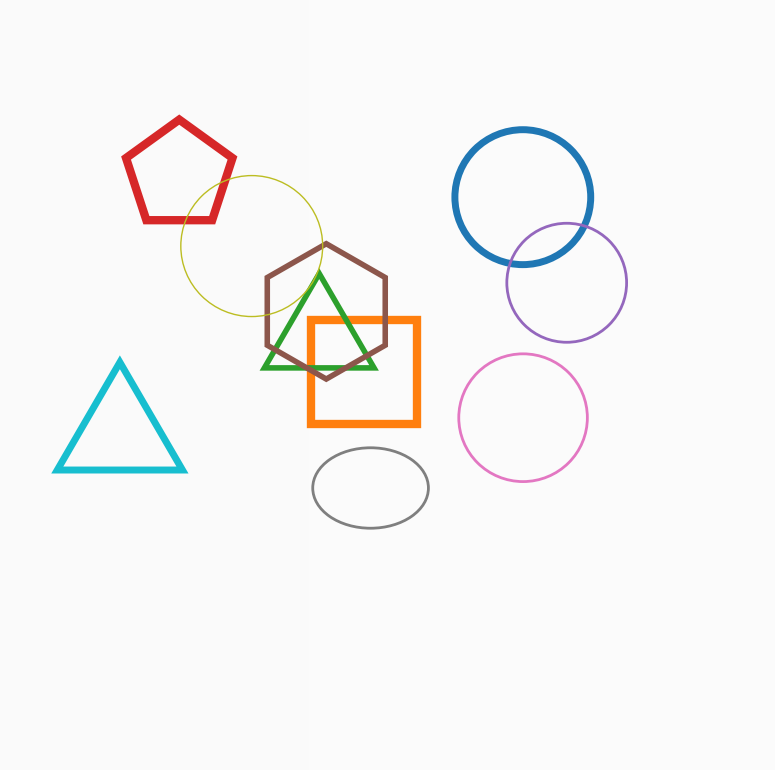[{"shape": "circle", "thickness": 2.5, "radius": 0.44, "center": [0.675, 0.744]}, {"shape": "square", "thickness": 3, "radius": 0.34, "center": [0.47, 0.517]}, {"shape": "triangle", "thickness": 2, "radius": 0.41, "center": [0.412, 0.563]}, {"shape": "pentagon", "thickness": 3, "radius": 0.36, "center": [0.231, 0.772]}, {"shape": "circle", "thickness": 1, "radius": 0.39, "center": [0.731, 0.633]}, {"shape": "hexagon", "thickness": 2, "radius": 0.44, "center": [0.421, 0.596]}, {"shape": "circle", "thickness": 1, "radius": 0.41, "center": [0.675, 0.458]}, {"shape": "oval", "thickness": 1, "radius": 0.37, "center": [0.478, 0.366]}, {"shape": "circle", "thickness": 0.5, "radius": 0.46, "center": [0.325, 0.68]}, {"shape": "triangle", "thickness": 2.5, "radius": 0.47, "center": [0.155, 0.436]}]